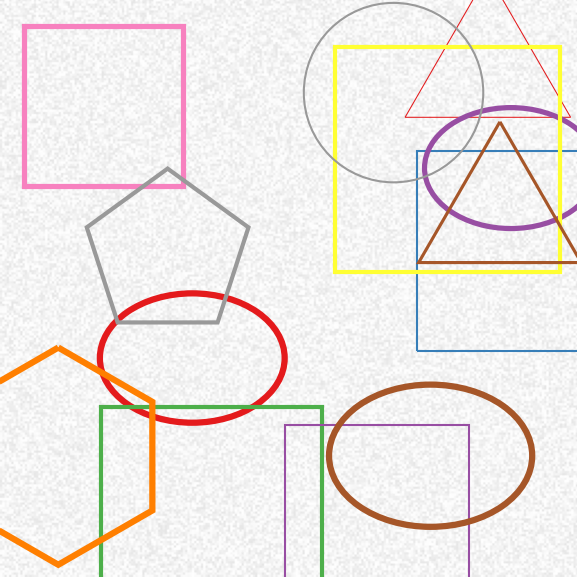[{"shape": "oval", "thickness": 3, "radius": 0.8, "center": [0.333, 0.379]}, {"shape": "triangle", "thickness": 0.5, "radius": 0.83, "center": [0.845, 0.879]}, {"shape": "square", "thickness": 1, "radius": 0.87, "center": [0.895, 0.564]}, {"shape": "square", "thickness": 2, "radius": 0.96, "center": [0.366, 0.102]}, {"shape": "oval", "thickness": 2.5, "radius": 0.75, "center": [0.885, 0.708]}, {"shape": "square", "thickness": 1, "radius": 0.79, "center": [0.653, 0.104]}, {"shape": "hexagon", "thickness": 3, "radius": 0.94, "center": [0.101, 0.209]}, {"shape": "square", "thickness": 2, "radius": 0.98, "center": [0.775, 0.723]}, {"shape": "oval", "thickness": 3, "radius": 0.88, "center": [0.746, 0.21]}, {"shape": "triangle", "thickness": 1.5, "radius": 0.81, "center": [0.866, 0.626]}, {"shape": "square", "thickness": 2.5, "radius": 0.69, "center": [0.18, 0.816]}, {"shape": "pentagon", "thickness": 2, "radius": 0.74, "center": [0.29, 0.56]}, {"shape": "circle", "thickness": 1, "radius": 0.78, "center": [0.681, 0.839]}]